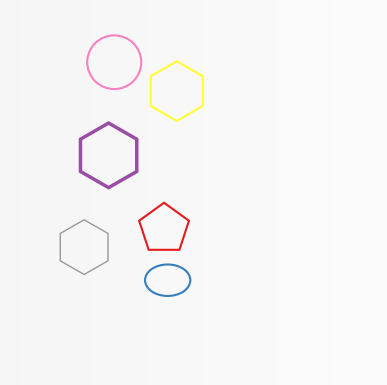[{"shape": "pentagon", "thickness": 1.5, "radius": 0.34, "center": [0.423, 0.406]}, {"shape": "oval", "thickness": 1.5, "radius": 0.29, "center": [0.433, 0.272]}, {"shape": "hexagon", "thickness": 2.5, "radius": 0.42, "center": [0.28, 0.597]}, {"shape": "hexagon", "thickness": 1.5, "radius": 0.39, "center": [0.456, 0.763]}, {"shape": "circle", "thickness": 1.5, "radius": 0.35, "center": [0.295, 0.838]}, {"shape": "hexagon", "thickness": 1, "radius": 0.36, "center": [0.217, 0.358]}]